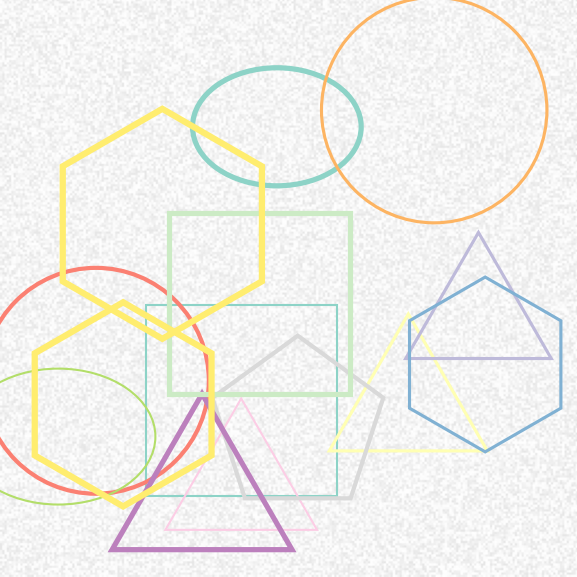[{"shape": "oval", "thickness": 2.5, "radius": 0.73, "center": [0.479, 0.78]}, {"shape": "square", "thickness": 1, "radius": 0.83, "center": [0.418, 0.306]}, {"shape": "triangle", "thickness": 1.5, "radius": 0.79, "center": [0.707, 0.297]}, {"shape": "triangle", "thickness": 1.5, "radius": 0.73, "center": [0.829, 0.451]}, {"shape": "circle", "thickness": 2, "radius": 0.98, "center": [0.166, 0.34]}, {"shape": "hexagon", "thickness": 1.5, "radius": 0.76, "center": [0.84, 0.368]}, {"shape": "circle", "thickness": 1.5, "radius": 0.98, "center": [0.752, 0.808]}, {"shape": "oval", "thickness": 1, "radius": 0.84, "center": [0.101, 0.243]}, {"shape": "triangle", "thickness": 1, "radius": 0.76, "center": [0.418, 0.157]}, {"shape": "pentagon", "thickness": 2, "radius": 0.78, "center": [0.516, 0.262]}, {"shape": "triangle", "thickness": 2.5, "radius": 0.9, "center": [0.35, 0.137]}, {"shape": "square", "thickness": 2.5, "radius": 0.78, "center": [0.449, 0.473]}, {"shape": "hexagon", "thickness": 3, "radius": 0.88, "center": [0.213, 0.299]}, {"shape": "hexagon", "thickness": 3, "radius": 1.0, "center": [0.281, 0.612]}]